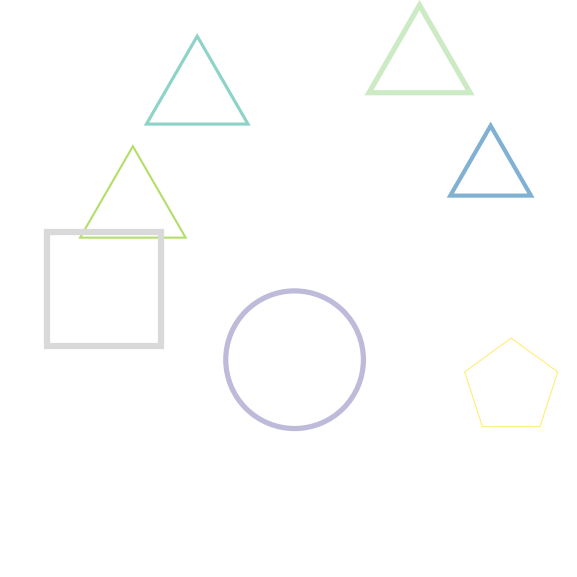[{"shape": "triangle", "thickness": 1.5, "radius": 0.51, "center": [0.341, 0.835]}, {"shape": "circle", "thickness": 2.5, "radius": 0.6, "center": [0.51, 0.376]}, {"shape": "triangle", "thickness": 2, "radius": 0.4, "center": [0.85, 0.701]}, {"shape": "triangle", "thickness": 1, "radius": 0.53, "center": [0.23, 0.64]}, {"shape": "square", "thickness": 3, "radius": 0.49, "center": [0.18, 0.498]}, {"shape": "triangle", "thickness": 2.5, "radius": 0.51, "center": [0.726, 0.889]}, {"shape": "pentagon", "thickness": 0.5, "radius": 0.42, "center": [0.885, 0.329]}]